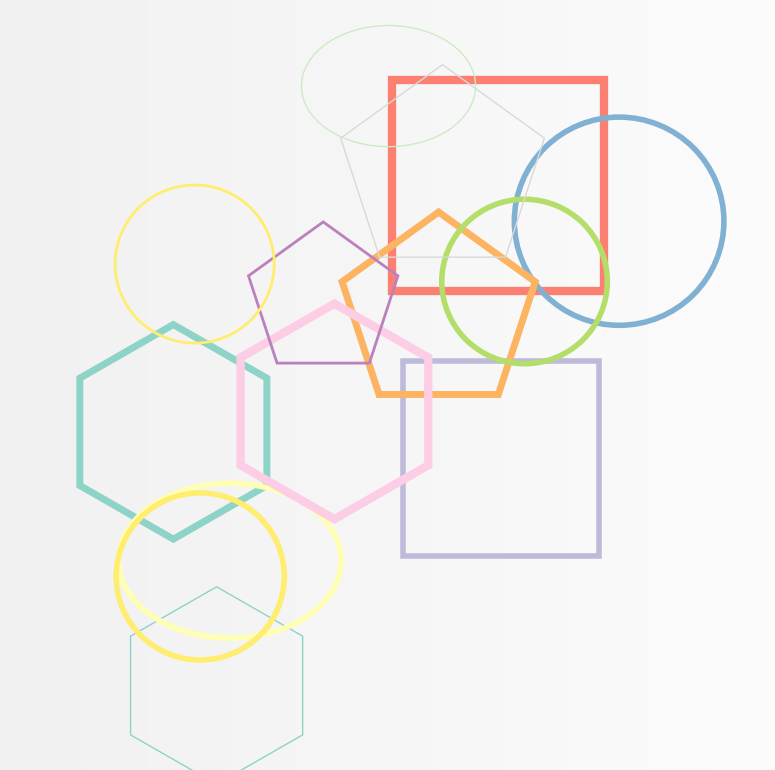[{"shape": "hexagon", "thickness": 0.5, "radius": 0.64, "center": [0.279, 0.11]}, {"shape": "hexagon", "thickness": 2.5, "radius": 0.7, "center": [0.224, 0.439]}, {"shape": "oval", "thickness": 2, "radius": 0.72, "center": [0.297, 0.272]}, {"shape": "square", "thickness": 2, "radius": 0.63, "center": [0.646, 0.404]}, {"shape": "square", "thickness": 3, "radius": 0.68, "center": [0.643, 0.759]}, {"shape": "circle", "thickness": 2, "radius": 0.68, "center": [0.799, 0.713]}, {"shape": "pentagon", "thickness": 2.5, "radius": 0.65, "center": [0.566, 0.594]}, {"shape": "circle", "thickness": 2, "radius": 0.53, "center": [0.677, 0.634]}, {"shape": "hexagon", "thickness": 3, "radius": 0.7, "center": [0.432, 0.466]}, {"shape": "pentagon", "thickness": 0.5, "radius": 0.69, "center": [0.571, 0.778]}, {"shape": "pentagon", "thickness": 1, "radius": 0.51, "center": [0.417, 0.61]}, {"shape": "oval", "thickness": 0.5, "radius": 0.56, "center": [0.501, 0.888]}, {"shape": "circle", "thickness": 2, "radius": 0.54, "center": [0.258, 0.251]}, {"shape": "circle", "thickness": 1, "radius": 0.51, "center": [0.251, 0.657]}]